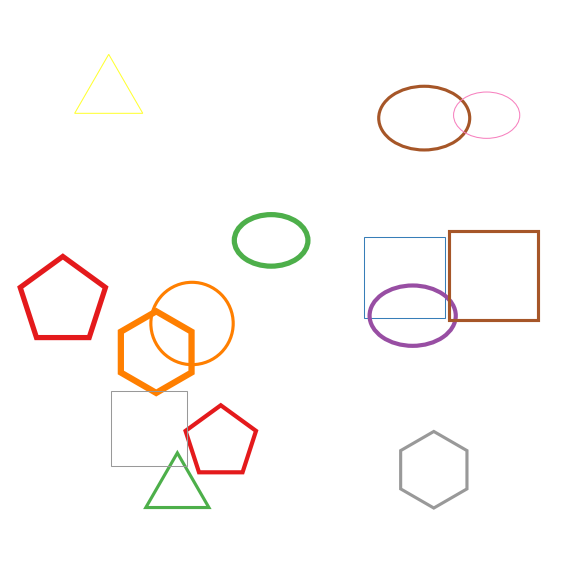[{"shape": "pentagon", "thickness": 2, "radius": 0.32, "center": [0.382, 0.233]}, {"shape": "pentagon", "thickness": 2.5, "radius": 0.39, "center": [0.109, 0.477]}, {"shape": "square", "thickness": 0.5, "radius": 0.35, "center": [0.701, 0.518]}, {"shape": "triangle", "thickness": 1.5, "radius": 0.32, "center": [0.307, 0.152]}, {"shape": "oval", "thickness": 2.5, "radius": 0.32, "center": [0.469, 0.583]}, {"shape": "oval", "thickness": 2, "radius": 0.37, "center": [0.715, 0.453]}, {"shape": "circle", "thickness": 1.5, "radius": 0.36, "center": [0.333, 0.439]}, {"shape": "hexagon", "thickness": 3, "radius": 0.35, "center": [0.27, 0.389]}, {"shape": "triangle", "thickness": 0.5, "radius": 0.34, "center": [0.188, 0.837]}, {"shape": "oval", "thickness": 1.5, "radius": 0.39, "center": [0.735, 0.795]}, {"shape": "square", "thickness": 1.5, "radius": 0.38, "center": [0.855, 0.522]}, {"shape": "oval", "thickness": 0.5, "radius": 0.29, "center": [0.843, 0.8]}, {"shape": "hexagon", "thickness": 1.5, "radius": 0.33, "center": [0.751, 0.186]}, {"shape": "square", "thickness": 0.5, "radius": 0.33, "center": [0.258, 0.258]}]